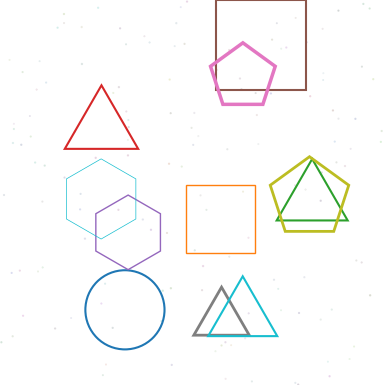[{"shape": "circle", "thickness": 1.5, "radius": 0.51, "center": [0.325, 0.195]}, {"shape": "square", "thickness": 1, "radius": 0.44, "center": [0.573, 0.432]}, {"shape": "triangle", "thickness": 1.5, "radius": 0.53, "center": [0.811, 0.481]}, {"shape": "triangle", "thickness": 1.5, "radius": 0.55, "center": [0.264, 0.668]}, {"shape": "hexagon", "thickness": 1, "radius": 0.48, "center": [0.333, 0.396]}, {"shape": "square", "thickness": 1.5, "radius": 0.59, "center": [0.678, 0.884]}, {"shape": "pentagon", "thickness": 2.5, "radius": 0.44, "center": [0.631, 0.8]}, {"shape": "triangle", "thickness": 2, "radius": 0.42, "center": [0.575, 0.171]}, {"shape": "pentagon", "thickness": 2, "radius": 0.54, "center": [0.804, 0.486]}, {"shape": "triangle", "thickness": 1.5, "radius": 0.52, "center": [0.63, 0.179]}, {"shape": "hexagon", "thickness": 0.5, "radius": 0.52, "center": [0.263, 0.483]}]